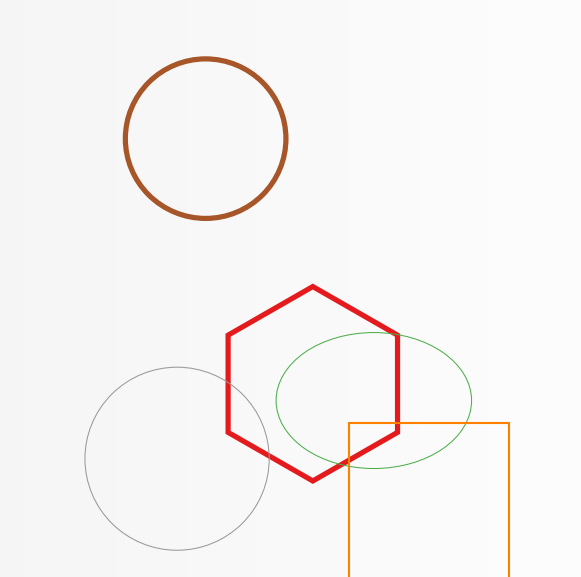[{"shape": "hexagon", "thickness": 2.5, "radius": 0.84, "center": [0.538, 0.335]}, {"shape": "oval", "thickness": 0.5, "radius": 0.84, "center": [0.643, 0.306]}, {"shape": "square", "thickness": 1, "radius": 0.69, "center": [0.738, 0.13]}, {"shape": "circle", "thickness": 2.5, "radius": 0.69, "center": [0.354, 0.759]}, {"shape": "circle", "thickness": 0.5, "radius": 0.79, "center": [0.305, 0.205]}]